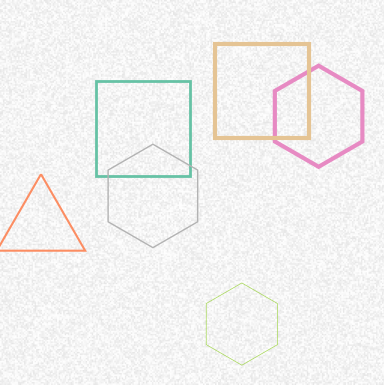[{"shape": "square", "thickness": 2, "radius": 0.61, "center": [0.372, 0.666]}, {"shape": "triangle", "thickness": 1.5, "radius": 0.66, "center": [0.106, 0.415]}, {"shape": "hexagon", "thickness": 3, "radius": 0.66, "center": [0.828, 0.698]}, {"shape": "hexagon", "thickness": 0.5, "radius": 0.53, "center": [0.628, 0.158]}, {"shape": "square", "thickness": 3, "radius": 0.61, "center": [0.68, 0.763]}, {"shape": "hexagon", "thickness": 1, "radius": 0.67, "center": [0.397, 0.491]}]